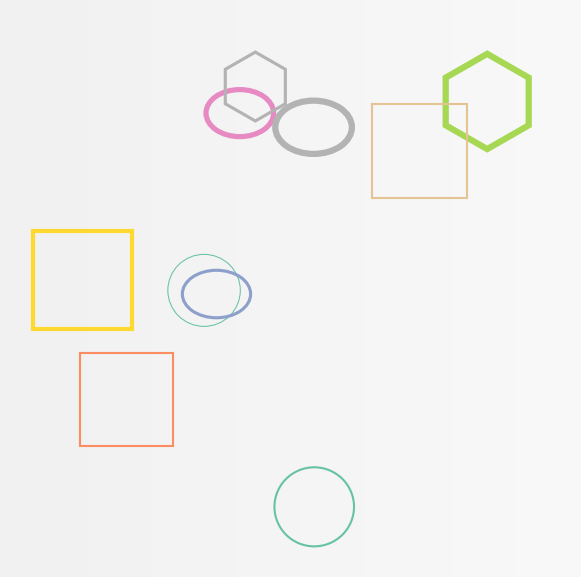[{"shape": "circle", "thickness": 1, "radius": 0.34, "center": [0.541, 0.122]}, {"shape": "circle", "thickness": 0.5, "radius": 0.31, "center": [0.351, 0.496]}, {"shape": "square", "thickness": 1, "radius": 0.4, "center": [0.218, 0.307]}, {"shape": "oval", "thickness": 1.5, "radius": 0.29, "center": [0.372, 0.49]}, {"shape": "oval", "thickness": 2.5, "radius": 0.29, "center": [0.413, 0.803]}, {"shape": "hexagon", "thickness": 3, "radius": 0.41, "center": [0.838, 0.823]}, {"shape": "square", "thickness": 2, "radius": 0.43, "center": [0.142, 0.514]}, {"shape": "square", "thickness": 1, "radius": 0.41, "center": [0.722, 0.737]}, {"shape": "hexagon", "thickness": 1.5, "radius": 0.3, "center": [0.439, 0.849]}, {"shape": "oval", "thickness": 3, "radius": 0.33, "center": [0.539, 0.779]}]